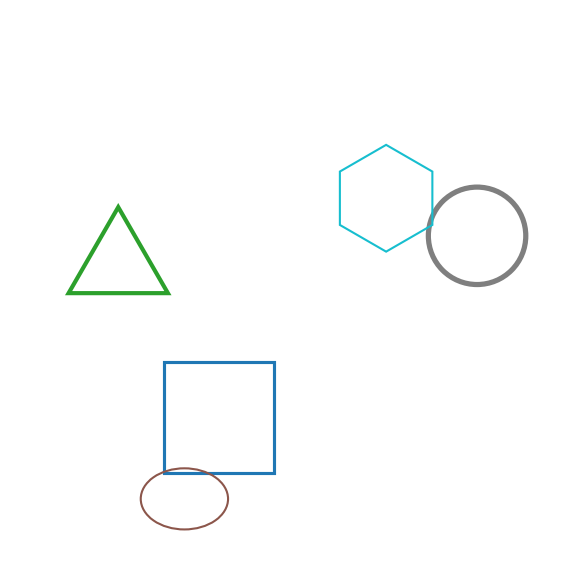[{"shape": "square", "thickness": 1.5, "radius": 0.48, "center": [0.379, 0.276]}, {"shape": "triangle", "thickness": 2, "radius": 0.5, "center": [0.205, 0.541]}, {"shape": "oval", "thickness": 1, "radius": 0.38, "center": [0.319, 0.135]}, {"shape": "circle", "thickness": 2.5, "radius": 0.42, "center": [0.826, 0.591]}, {"shape": "hexagon", "thickness": 1, "radius": 0.46, "center": [0.669, 0.656]}]